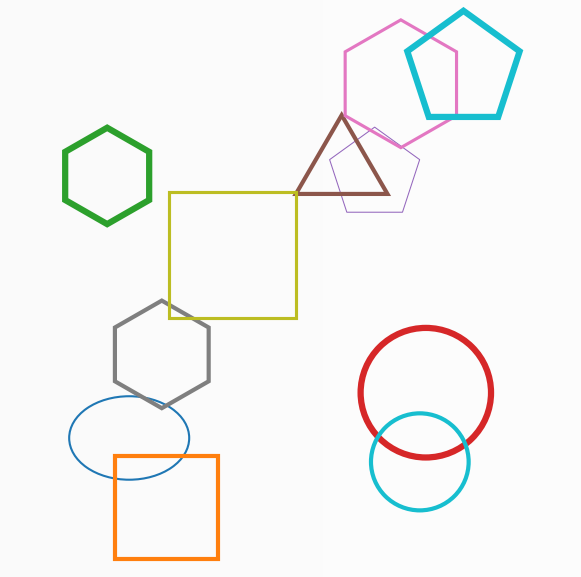[{"shape": "oval", "thickness": 1, "radius": 0.52, "center": [0.222, 0.241]}, {"shape": "square", "thickness": 2, "radius": 0.44, "center": [0.287, 0.12]}, {"shape": "hexagon", "thickness": 3, "radius": 0.42, "center": [0.184, 0.694]}, {"shape": "circle", "thickness": 3, "radius": 0.56, "center": [0.733, 0.319]}, {"shape": "pentagon", "thickness": 0.5, "radius": 0.41, "center": [0.645, 0.698]}, {"shape": "triangle", "thickness": 2, "radius": 0.45, "center": [0.588, 0.709]}, {"shape": "hexagon", "thickness": 1.5, "radius": 0.55, "center": [0.69, 0.854]}, {"shape": "hexagon", "thickness": 2, "radius": 0.47, "center": [0.278, 0.385]}, {"shape": "square", "thickness": 1.5, "radius": 0.55, "center": [0.4, 0.558]}, {"shape": "circle", "thickness": 2, "radius": 0.42, "center": [0.722, 0.199]}, {"shape": "pentagon", "thickness": 3, "radius": 0.51, "center": [0.797, 0.879]}]